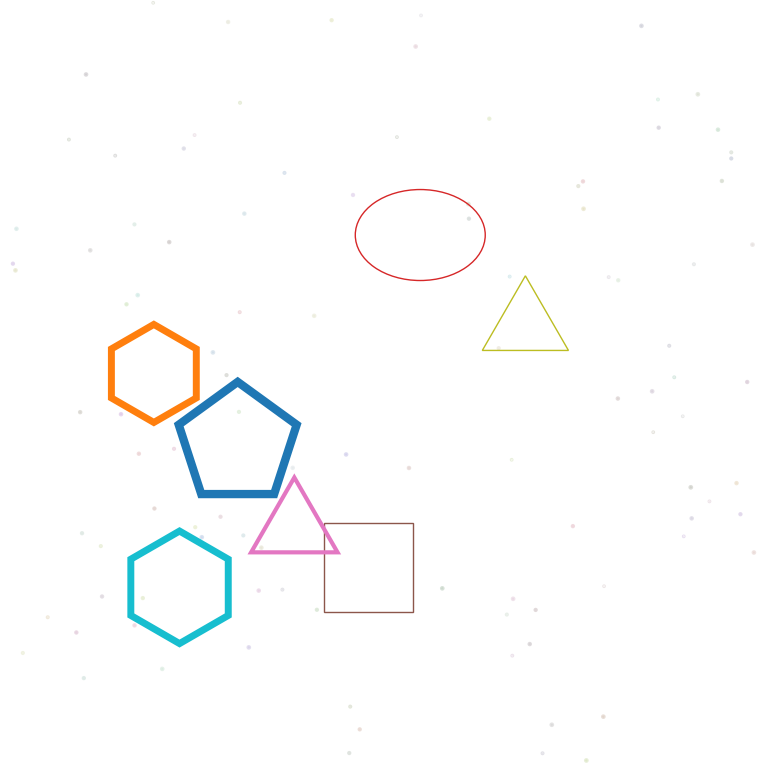[{"shape": "pentagon", "thickness": 3, "radius": 0.4, "center": [0.309, 0.423]}, {"shape": "hexagon", "thickness": 2.5, "radius": 0.32, "center": [0.2, 0.515]}, {"shape": "oval", "thickness": 0.5, "radius": 0.42, "center": [0.546, 0.695]}, {"shape": "square", "thickness": 0.5, "radius": 0.29, "center": [0.479, 0.262]}, {"shape": "triangle", "thickness": 1.5, "radius": 0.32, "center": [0.382, 0.315]}, {"shape": "triangle", "thickness": 0.5, "radius": 0.32, "center": [0.682, 0.577]}, {"shape": "hexagon", "thickness": 2.5, "radius": 0.37, "center": [0.233, 0.237]}]